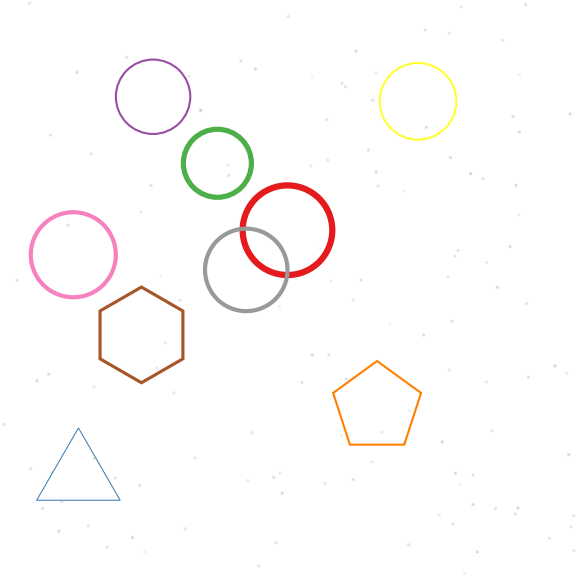[{"shape": "circle", "thickness": 3, "radius": 0.39, "center": [0.498, 0.6]}, {"shape": "triangle", "thickness": 0.5, "radius": 0.42, "center": [0.136, 0.175]}, {"shape": "circle", "thickness": 2.5, "radius": 0.29, "center": [0.376, 0.716]}, {"shape": "circle", "thickness": 1, "radius": 0.32, "center": [0.265, 0.832]}, {"shape": "pentagon", "thickness": 1, "radius": 0.4, "center": [0.653, 0.294]}, {"shape": "circle", "thickness": 1, "radius": 0.33, "center": [0.724, 0.824]}, {"shape": "hexagon", "thickness": 1.5, "radius": 0.41, "center": [0.245, 0.419]}, {"shape": "circle", "thickness": 2, "radius": 0.37, "center": [0.127, 0.558]}, {"shape": "circle", "thickness": 2, "radius": 0.36, "center": [0.426, 0.532]}]